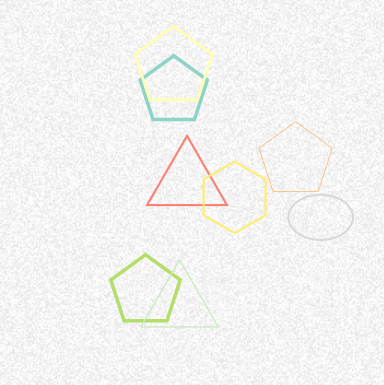[{"shape": "pentagon", "thickness": 2.5, "radius": 0.46, "center": [0.451, 0.764]}, {"shape": "pentagon", "thickness": 2, "radius": 0.53, "center": [0.451, 0.826]}, {"shape": "triangle", "thickness": 1.5, "radius": 0.6, "center": [0.486, 0.527]}, {"shape": "pentagon", "thickness": 0.5, "radius": 0.5, "center": [0.768, 0.584]}, {"shape": "pentagon", "thickness": 2.5, "radius": 0.47, "center": [0.378, 0.244]}, {"shape": "oval", "thickness": 1.5, "radius": 0.42, "center": [0.833, 0.436]}, {"shape": "triangle", "thickness": 1, "radius": 0.58, "center": [0.466, 0.209]}, {"shape": "hexagon", "thickness": 1.5, "radius": 0.46, "center": [0.609, 0.487]}]